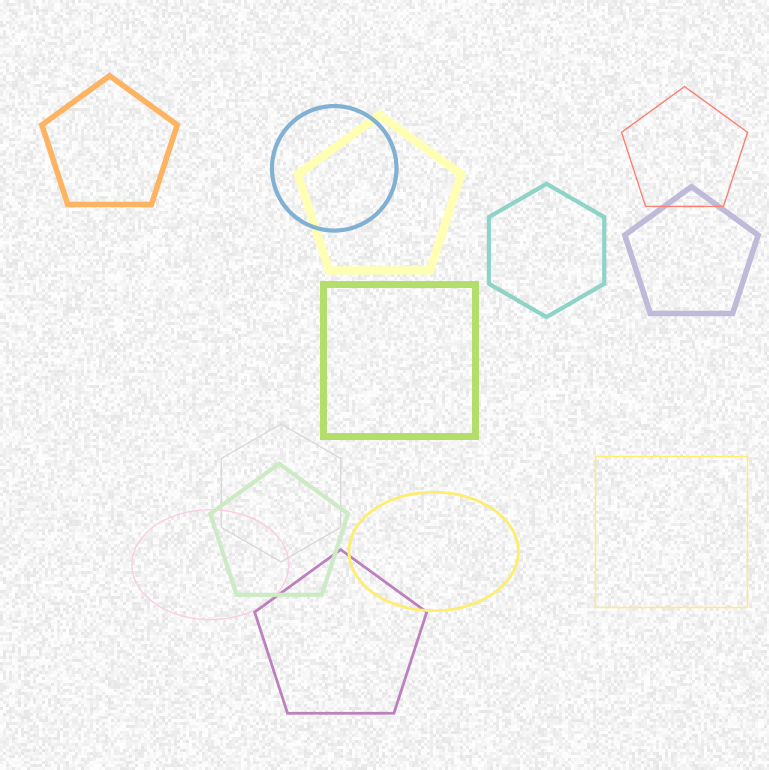[{"shape": "hexagon", "thickness": 1.5, "radius": 0.43, "center": [0.71, 0.675]}, {"shape": "pentagon", "thickness": 3, "radius": 0.56, "center": [0.493, 0.739]}, {"shape": "pentagon", "thickness": 2, "radius": 0.46, "center": [0.898, 0.667]}, {"shape": "pentagon", "thickness": 0.5, "radius": 0.43, "center": [0.889, 0.802]}, {"shape": "circle", "thickness": 1.5, "radius": 0.4, "center": [0.434, 0.781]}, {"shape": "pentagon", "thickness": 2, "radius": 0.46, "center": [0.142, 0.809]}, {"shape": "square", "thickness": 2.5, "radius": 0.49, "center": [0.518, 0.533]}, {"shape": "oval", "thickness": 0.5, "radius": 0.51, "center": [0.273, 0.267]}, {"shape": "hexagon", "thickness": 0.5, "radius": 0.45, "center": [0.365, 0.36]}, {"shape": "pentagon", "thickness": 1, "radius": 0.59, "center": [0.442, 0.169]}, {"shape": "pentagon", "thickness": 1.5, "radius": 0.47, "center": [0.363, 0.304]}, {"shape": "oval", "thickness": 1, "radius": 0.55, "center": [0.563, 0.284]}, {"shape": "square", "thickness": 0.5, "radius": 0.49, "center": [0.871, 0.31]}]